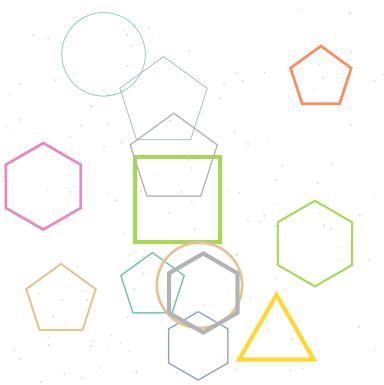[{"shape": "circle", "thickness": 0.5, "radius": 0.54, "center": [0.269, 0.859]}, {"shape": "pentagon", "thickness": 1, "radius": 0.43, "center": [0.396, 0.257]}, {"shape": "pentagon", "thickness": 2, "radius": 0.41, "center": [0.833, 0.798]}, {"shape": "pentagon", "thickness": 0.5, "radius": 0.6, "center": [0.425, 0.734]}, {"shape": "hexagon", "thickness": 1, "radius": 0.44, "center": [0.515, 0.101]}, {"shape": "hexagon", "thickness": 2, "radius": 0.56, "center": [0.113, 0.516]}, {"shape": "square", "thickness": 3, "radius": 0.55, "center": [0.461, 0.482]}, {"shape": "hexagon", "thickness": 1.5, "radius": 0.56, "center": [0.818, 0.367]}, {"shape": "triangle", "thickness": 3, "radius": 0.56, "center": [0.718, 0.122]}, {"shape": "pentagon", "thickness": 1.5, "radius": 0.47, "center": [0.159, 0.22]}, {"shape": "circle", "thickness": 2, "radius": 0.55, "center": [0.518, 0.259]}, {"shape": "hexagon", "thickness": 3, "radius": 0.51, "center": [0.528, 0.239]}, {"shape": "pentagon", "thickness": 1, "radius": 0.59, "center": [0.451, 0.587]}]